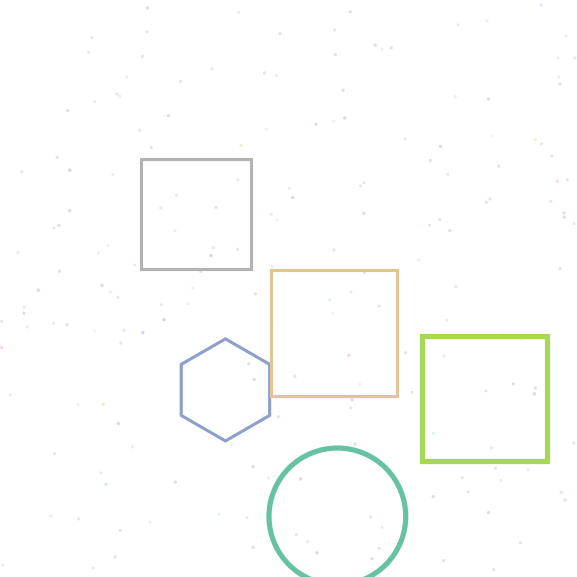[{"shape": "circle", "thickness": 2.5, "radius": 0.59, "center": [0.584, 0.105]}, {"shape": "hexagon", "thickness": 1.5, "radius": 0.44, "center": [0.39, 0.324]}, {"shape": "square", "thickness": 2.5, "radius": 0.54, "center": [0.84, 0.309]}, {"shape": "square", "thickness": 1.5, "radius": 0.54, "center": [0.579, 0.422]}, {"shape": "square", "thickness": 1.5, "radius": 0.48, "center": [0.339, 0.629]}]